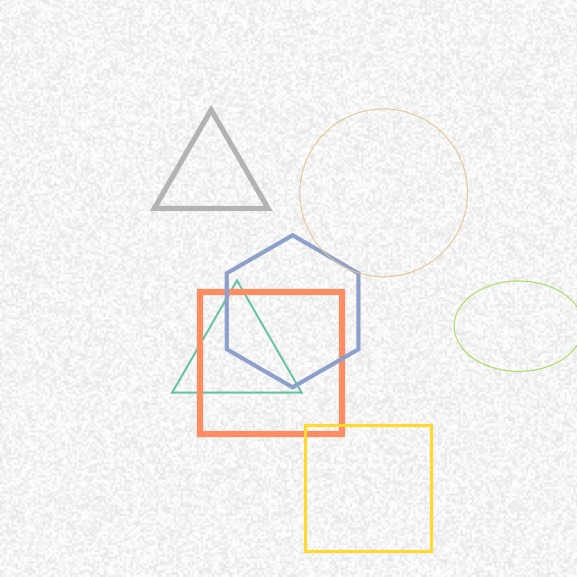[{"shape": "triangle", "thickness": 1, "radius": 0.65, "center": [0.41, 0.384]}, {"shape": "square", "thickness": 3, "radius": 0.61, "center": [0.469, 0.371]}, {"shape": "hexagon", "thickness": 2, "radius": 0.66, "center": [0.507, 0.46]}, {"shape": "oval", "thickness": 0.5, "radius": 0.56, "center": [0.898, 0.434]}, {"shape": "square", "thickness": 1.5, "radius": 0.55, "center": [0.637, 0.153]}, {"shape": "circle", "thickness": 0.5, "radius": 0.73, "center": [0.664, 0.665]}, {"shape": "triangle", "thickness": 2.5, "radius": 0.57, "center": [0.366, 0.695]}]